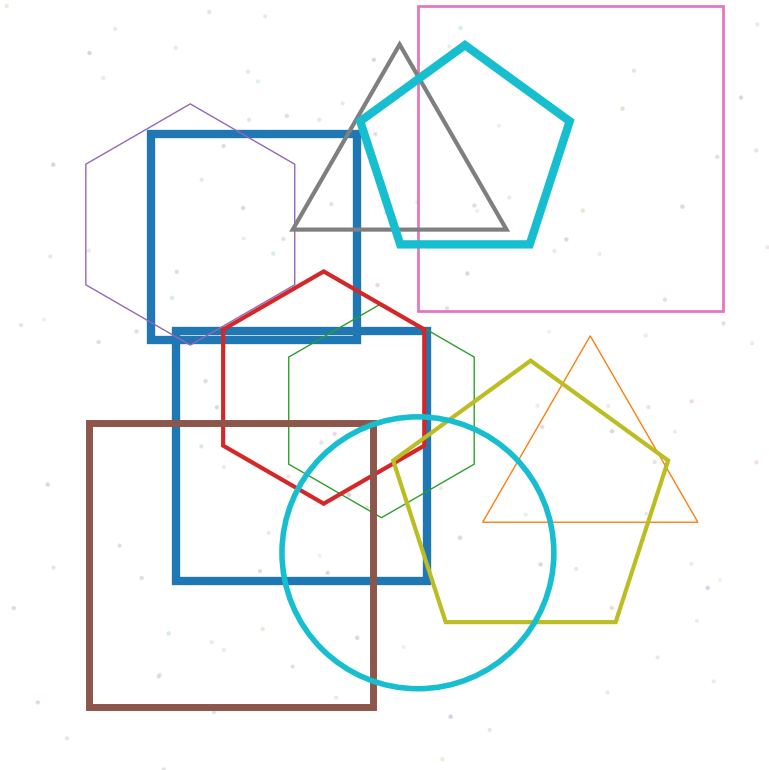[{"shape": "square", "thickness": 3, "radius": 0.81, "center": [0.392, 0.408]}, {"shape": "square", "thickness": 3, "radius": 0.67, "center": [0.329, 0.692]}, {"shape": "triangle", "thickness": 0.5, "radius": 0.81, "center": [0.767, 0.402]}, {"shape": "hexagon", "thickness": 0.5, "radius": 0.7, "center": [0.495, 0.467]}, {"shape": "hexagon", "thickness": 1.5, "radius": 0.75, "center": [0.42, 0.497]}, {"shape": "hexagon", "thickness": 0.5, "radius": 0.78, "center": [0.247, 0.708]}, {"shape": "square", "thickness": 2.5, "radius": 0.92, "center": [0.3, 0.266]}, {"shape": "square", "thickness": 1, "radius": 0.99, "center": [0.74, 0.794]}, {"shape": "triangle", "thickness": 1.5, "radius": 0.8, "center": [0.519, 0.782]}, {"shape": "pentagon", "thickness": 1.5, "radius": 0.94, "center": [0.689, 0.344]}, {"shape": "pentagon", "thickness": 3, "radius": 0.72, "center": [0.604, 0.798]}, {"shape": "circle", "thickness": 2, "radius": 0.88, "center": [0.543, 0.282]}]